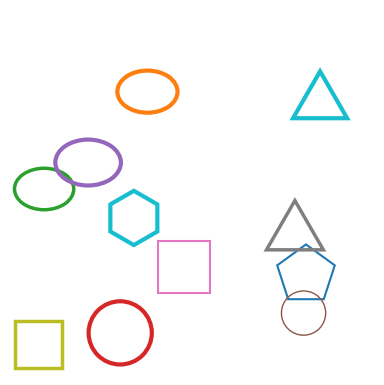[{"shape": "pentagon", "thickness": 1.5, "radius": 0.39, "center": [0.795, 0.286]}, {"shape": "oval", "thickness": 3, "radius": 0.39, "center": [0.383, 0.762]}, {"shape": "oval", "thickness": 2.5, "radius": 0.38, "center": [0.115, 0.509]}, {"shape": "circle", "thickness": 3, "radius": 0.41, "center": [0.312, 0.135]}, {"shape": "oval", "thickness": 3, "radius": 0.43, "center": [0.229, 0.578]}, {"shape": "circle", "thickness": 1, "radius": 0.29, "center": [0.788, 0.187]}, {"shape": "square", "thickness": 1.5, "radius": 0.34, "center": [0.478, 0.307]}, {"shape": "triangle", "thickness": 2.5, "radius": 0.43, "center": [0.766, 0.394]}, {"shape": "square", "thickness": 2.5, "radius": 0.3, "center": [0.101, 0.105]}, {"shape": "hexagon", "thickness": 3, "radius": 0.35, "center": [0.348, 0.434]}, {"shape": "triangle", "thickness": 3, "radius": 0.41, "center": [0.831, 0.734]}]